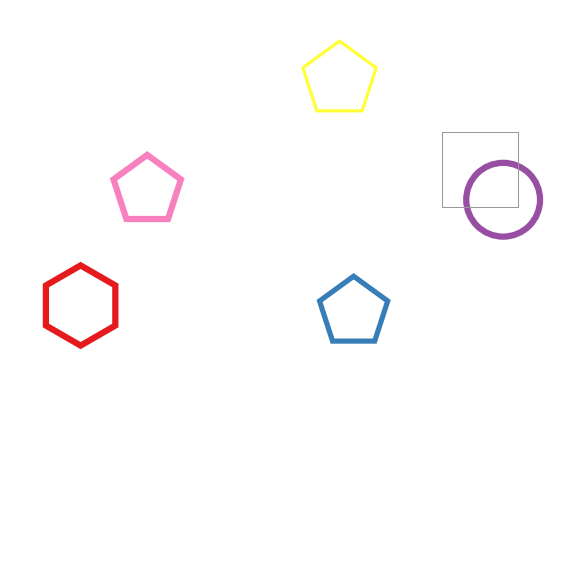[{"shape": "hexagon", "thickness": 3, "radius": 0.35, "center": [0.14, 0.47]}, {"shape": "pentagon", "thickness": 2.5, "radius": 0.31, "center": [0.612, 0.459]}, {"shape": "circle", "thickness": 3, "radius": 0.32, "center": [0.871, 0.653]}, {"shape": "pentagon", "thickness": 1.5, "radius": 0.33, "center": [0.588, 0.861]}, {"shape": "pentagon", "thickness": 3, "radius": 0.31, "center": [0.255, 0.67]}, {"shape": "square", "thickness": 0.5, "radius": 0.33, "center": [0.832, 0.706]}]